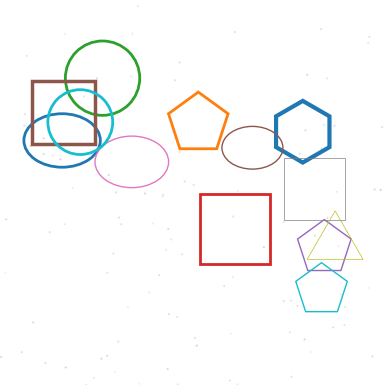[{"shape": "oval", "thickness": 2, "radius": 0.5, "center": [0.161, 0.635]}, {"shape": "hexagon", "thickness": 3, "radius": 0.4, "center": [0.786, 0.658]}, {"shape": "pentagon", "thickness": 2, "radius": 0.41, "center": [0.515, 0.679]}, {"shape": "circle", "thickness": 2, "radius": 0.48, "center": [0.266, 0.797]}, {"shape": "square", "thickness": 2, "radius": 0.45, "center": [0.61, 0.405]}, {"shape": "pentagon", "thickness": 1, "radius": 0.37, "center": [0.842, 0.356]}, {"shape": "square", "thickness": 2.5, "radius": 0.41, "center": [0.166, 0.708]}, {"shape": "oval", "thickness": 1, "radius": 0.4, "center": [0.656, 0.616]}, {"shape": "oval", "thickness": 1, "radius": 0.48, "center": [0.342, 0.58]}, {"shape": "square", "thickness": 0.5, "radius": 0.4, "center": [0.817, 0.51]}, {"shape": "triangle", "thickness": 0.5, "radius": 0.42, "center": [0.87, 0.368]}, {"shape": "pentagon", "thickness": 1, "radius": 0.35, "center": [0.835, 0.247]}, {"shape": "circle", "thickness": 2, "radius": 0.42, "center": [0.209, 0.683]}]